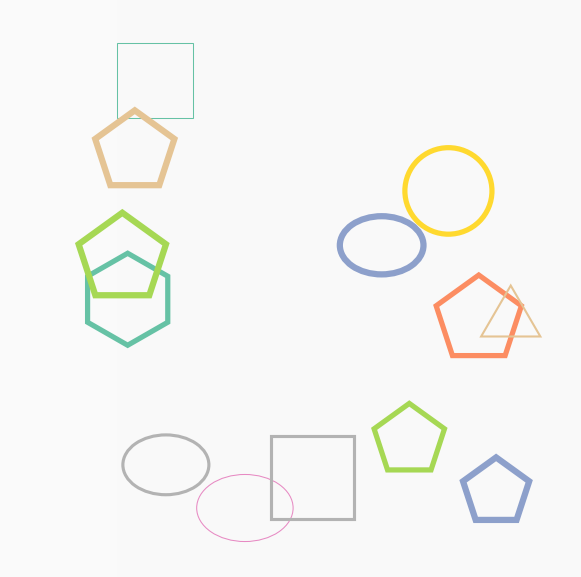[{"shape": "square", "thickness": 0.5, "radius": 0.32, "center": [0.267, 0.859]}, {"shape": "hexagon", "thickness": 2.5, "radius": 0.4, "center": [0.22, 0.481]}, {"shape": "pentagon", "thickness": 2.5, "radius": 0.39, "center": [0.824, 0.446]}, {"shape": "oval", "thickness": 3, "radius": 0.36, "center": [0.657, 0.574]}, {"shape": "pentagon", "thickness": 3, "radius": 0.3, "center": [0.854, 0.147]}, {"shape": "oval", "thickness": 0.5, "radius": 0.41, "center": [0.421, 0.119]}, {"shape": "pentagon", "thickness": 2.5, "radius": 0.32, "center": [0.704, 0.237]}, {"shape": "pentagon", "thickness": 3, "radius": 0.39, "center": [0.21, 0.552]}, {"shape": "circle", "thickness": 2.5, "radius": 0.37, "center": [0.771, 0.669]}, {"shape": "pentagon", "thickness": 3, "radius": 0.36, "center": [0.232, 0.736]}, {"shape": "triangle", "thickness": 1, "radius": 0.29, "center": [0.879, 0.446]}, {"shape": "oval", "thickness": 1.5, "radius": 0.37, "center": [0.285, 0.194]}, {"shape": "square", "thickness": 1.5, "radius": 0.36, "center": [0.538, 0.172]}]